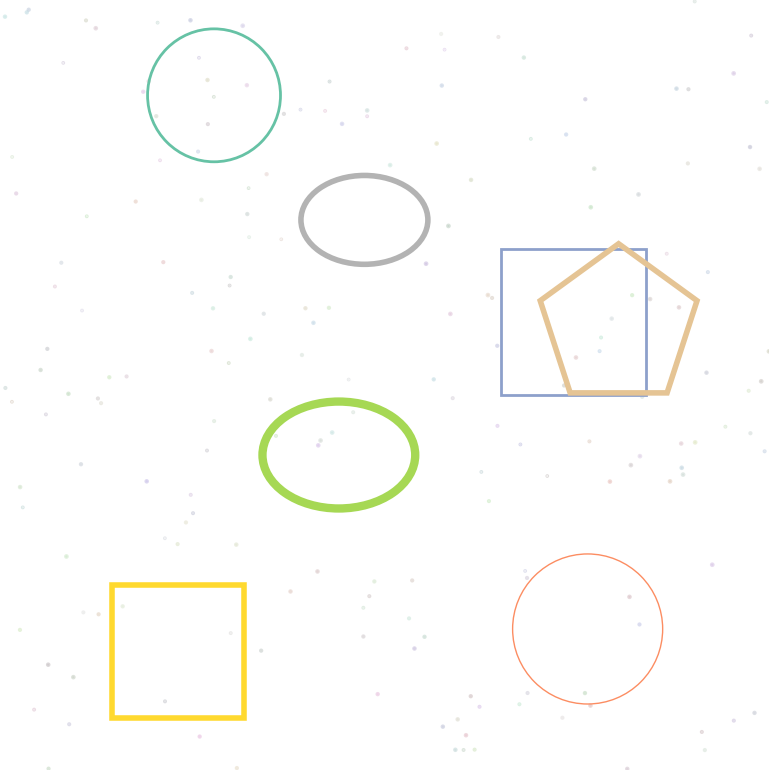[{"shape": "circle", "thickness": 1, "radius": 0.43, "center": [0.278, 0.876]}, {"shape": "circle", "thickness": 0.5, "radius": 0.49, "center": [0.763, 0.183]}, {"shape": "square", "thickness": 1, "radius": 0.47, "center": [0.745, 0.582]}, {"shape": "oval", "thickness": 3, "radius": 0.5, "center": [0.44, 0.409]}, {"shape": "square", "thickness": 2, "radius": 0.43, "center": [0.231, 0.154]}, {"shape": "pentagon", "thickness": 2, "radius": 0.54, "center": [0.803, 0.576]}, {"shape": "oval", "thickness": 2, "radius": 0.41, "center": [0.473, 0.714]}]